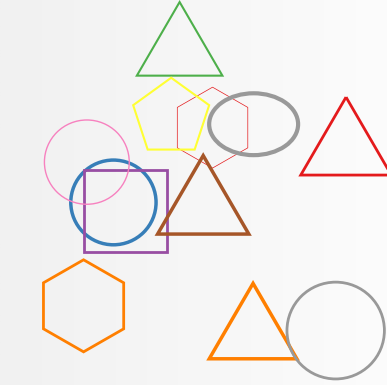[{"shape": "hexagon", "thickness": 0.5, "radius": 0.53, "center": [0.549, 0.669]}, {"shape": "triangle", "thickness": 2, "radius": 0.67, "center": [0.893, 0.613]}, {"shape": "circle", "thickness": 2.5, "radius": 0.55, "center": [0.293, 0.474]}, {"shape": "triangle", "thickness": 1.5, "radius": 0.64, "center": [0.464, 0.867]}, {"shape": "square", "thickness": 2, "radius": 0.53, "center": [0.324, 0.452]}, {"shape": "triangle", "thickness": 2.5, "radius": 0.65, "center": [0.653, 0.133]}, {"shape": "hexagon", "thickness": 2, "radius": 0.6, "center": [0.216, 0.206]}, {"shape": "pentagon", "thickness": 1.5, "radius": 0.52, "center": [0.442, 0.695]}, {"shape": "triangle", "thickness": 2.5, "radius": 0.68, "center": [0.524, 0.46]}, {"shape": "circle", "thickness": 1, "radius": 0.55, "center": [0.224, 0.579]}, {"shape": "circle", "thickness": 2, "radius": 0.63, "center": [0.866, 0.141]}, {"shape": "oval", "thickness": 3, "radius": 0.57, "center": [0.655, 0.677]}]